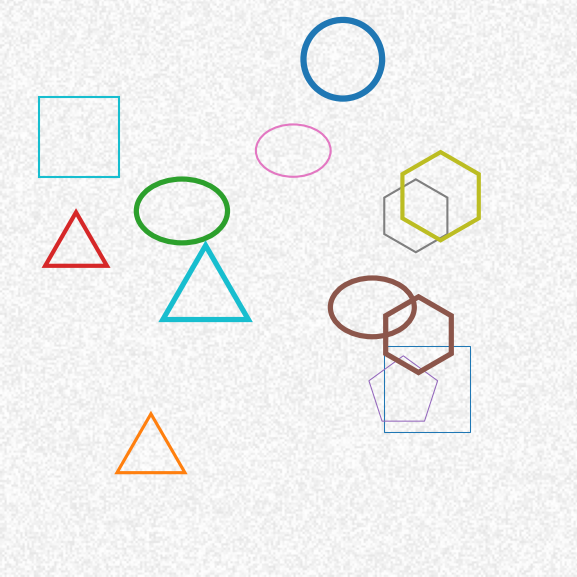[{"shape": "square", "thickness": 0.5, "radius": 0.37, "center": [0.74, 0.325]}, {"shape": "circle", "thickness": 3, "radius": 0.34, "center": [0.594, 0.897]}, {"shape": "triangle", "thickness": 1.5, "radius": 0.34, "center": [0.261, 0.215]}, {"shape": "oval", "thickness": 2.5, "radius": 0.39, "center": [0.315, 0.634]}, {"shape": "triangle", "thickness": 2, "radius": 0.31, "center": [0.132, 0.57]}, {"shape": "pentagon", "thickness": 0.5, "radius": 0.31, "center": [0.698, 0.32]}, {"shape": "hexagon", "thickness": 2.5, "radius": 0.33, "center": [0.725, 0.42]}, {"shape": "oval", "thickness": 2.5, "radius": 0.36, "center": [0.645, 0.467]}, {"shape": "oval", "thickness": 1, "radius": 0.32, "center": [0.508, 0.738]}, {"shape": "hexagon", "thickness": 1, "radius": 0.32, "center": [0.72, 0.625]}, {"shape": "hexagon", "thickness": 2, "radius": 0.38, "center": [0.763, 0.659]}, {"shape": "triangle", "thickness": 2.5, "radius": 0.43, "center": [0.356, 0.489]}, {"shape": "square", "thickness": 1, "radius": 0.35, "center": [0.136, 0.761]}]